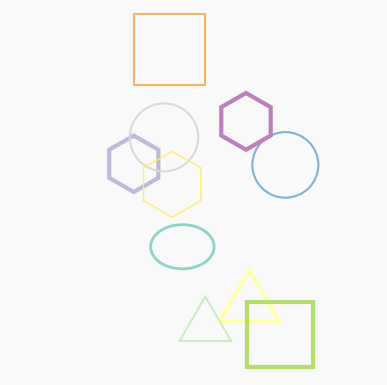[{"shape": "oval", "thickness": 2, "radius": 0.41, "center": [0.471, 0.359]}, {"shape": "triangle", "thickness": 3, "radius": 0.45, "center": [0.643, 0.209]}, {"shape": "hexagon", "thickness": 3, "radius": 0.37, "center": [0.345, 0.575]}, {"shape": "circle", "thickness": 1.5, "radius": 0.43, "center": [0.736, 0.572]}, {"shape": "square", "thickness": 1.5, "radius": 0.46, "center": [0.437, 0.872]}, {"shape": "square", "thickness": 3, "radius": 0.43, "center": [0.722, 0.131]}, {"shape": "circle", "thickness": 1.5, "radius": 0.44, "center": [0.423, 0.643]}, {"shape": "hexagon", "thickness": 3, "radius": 0.37, "center": [0.635, 0.685]}, {"shape": "triangle", "thickness": 1.5, "radius": 0.38, "center": [0.53, 0.153]}, {"shape": "hexagon", "thickness": 1, "radius": 0.43, "center": [0.444, 0.521]}]